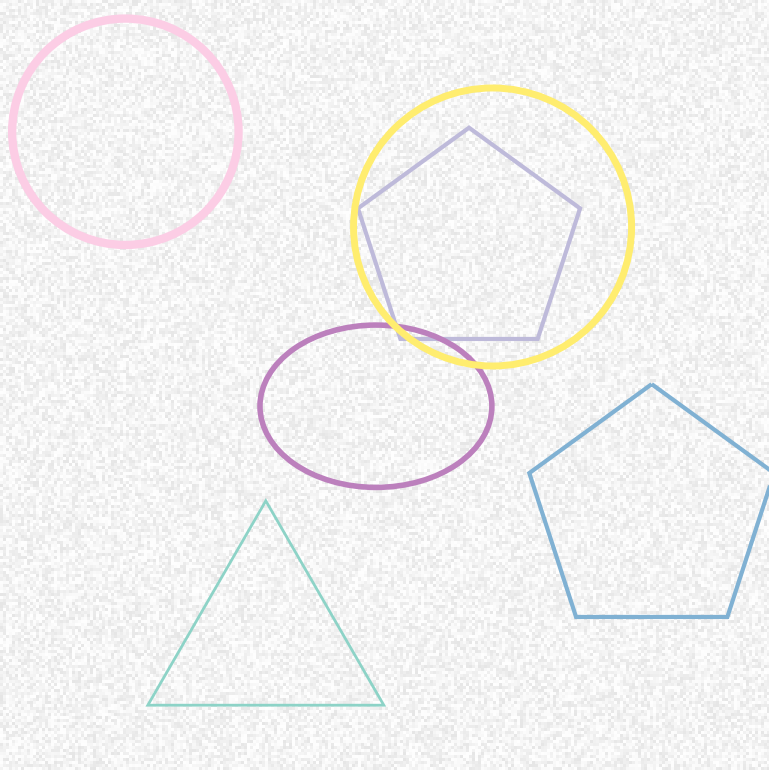[{"shape": "triangle", "thickness": 1, "radius": 0.88, "center": [0.345, 0.173]}, {"shape": "pentagon", "thickness": 1.5, "radius": 0.76, "center": [0.609, 0.682]}, {"shape": "pentagon", "thickness": 1.5, "radius": 0.84, "center": [0.846, 0.334]}, {"shape": "circle", "thickness": 3, "radius": 0.74, "center": [0.163, 0.829]}, {"shape": "oval", "thickness": 2, "radius": 0.75, "center": [0.488, 0.472]}, {"shape": "circle", "thickness": 2.5, "radius": 0.9, "center": [0.64, 0.705]}]